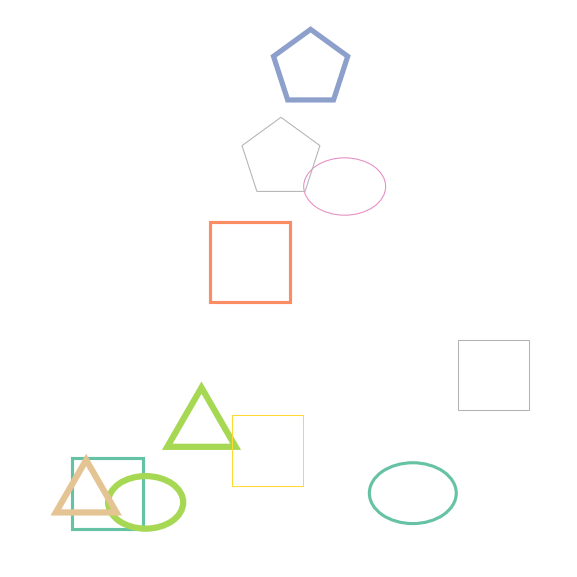[{"shape": "square", "thickness": 1.5, "radius": 0.31, "center": [0.186, 0.145]}, {"shape": "oval", "thickness": 1.5, "radius": 0.38, "center": [0.715, 0.145]}, {"shape": "square", "thickness": 1.5, "radius": 0.34, "center": [0.433, 0.546]}, {"shape": "pentagon", "thickness": 2.5, "radius": 0.34, "center": [0.538, 0.881]}, {"shape": "oval", "thickness": 0.5, "radius": 0.35, "center": [0.597, 0.676]}, {"shape": "oval", "thickness": 3, "radius": 0.33, "center": [0.252, 0.129]}, {"shape": "triangle", "thickness": 3, "radius": 0.34, "center": [0.349, 0.26]}, {"shape": "square", "thickness": 0.5, "radius": 0.31, "center": [0.463, 0.219]}, {"shape": "triangle", "thickness": 3, "radius": 0.3, "center": [0.149, 0.142]}, {"shape": "pentagon", "thickness": 0.5, "radius": 0.35, "center": [0.487, 0.725]}, {"shape": "square", "thickness": 0.5, "radius": 0.31, "center": [0.855, 0.35]}]